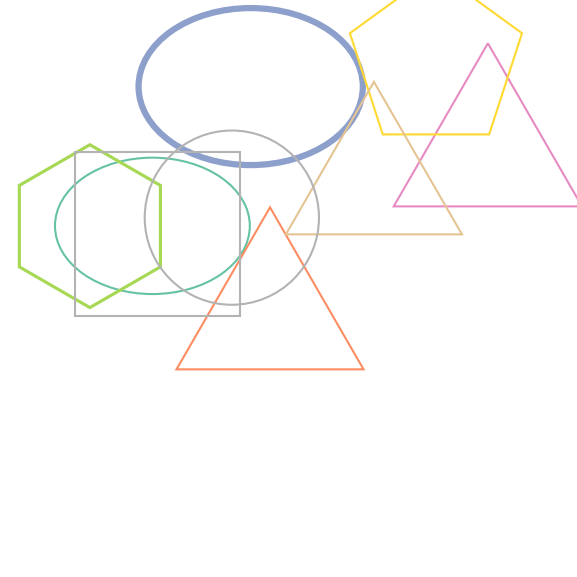[{"shape": "oval", "thickness": 1, "radius": 0.84, "center": [0.264, 0.608]}, {"shape": "triangle", "thickness": 1, "radius": 0.94, "center": [0.468, 0.453]}, {"shape": "oval", "thickness": 3, "radius": 0.97, "center": [0.434, 0.849]}, {"shape": "triangle", "thickness": 1, "radius": 0.94, "center": [0.845, 0.736]}, {"shape": "hexagon", "thickness": 1.5, "radius": 0.71, "center": [0.156, 0.608]}, {"shape": "pentagon", "thickness": 1, "radius": 0.78, "center": [0.755, 0.893]}, {"shape": "triangle", "thickness": 1, "radius": 0.88, "center": [0.647, 0.681]}, {"shape": "circle", "thickness": 1, "radius": 0.75, "center": [0.401, 0.622]}, {"shape": "square", "thickness": 1, "radius": 0.71, "center": [0.273, 0.594]}]